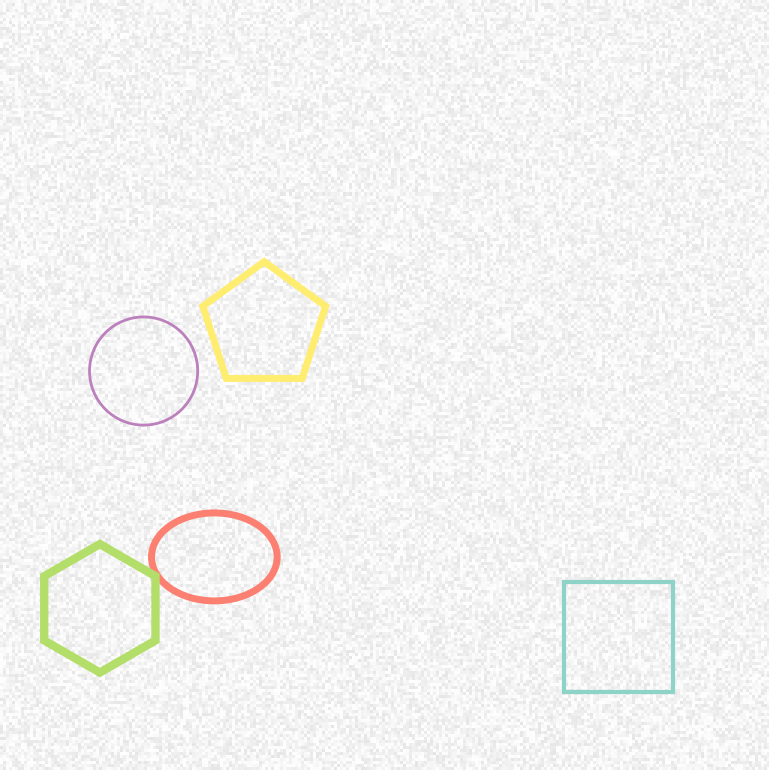[{"shape": "square", "thickness": 1.5, "radius": 0.35, "center": [0.804, 0.173]}, {"shape": "oval", "thickness": 2.5, "radius": 0.41, "center": [0.278, 0.277]}, {"shape": "hexagon", "thickness": 3, "radius": 0.42, "center": [0.13, 0.21]}, {"shape": "circle", "thickness": 1, "radius": 0.35, "center": [0.187, 0.518]}, {"shape": "pentagon", "thickness": 2.5, "radius": 0.42, "center": [0.343, 0.576]}]